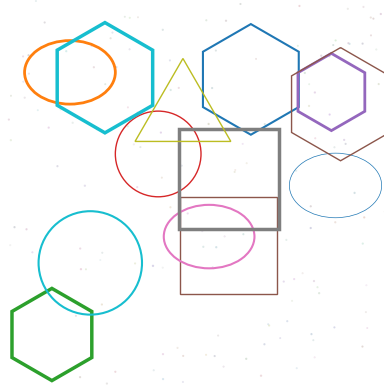[{"shape": "oval", "thickness": 0.5, "radius": 0.6, "center": [0.871, 0.518]}, {"shape": "hexagon", "thickness": 1.5, "radius": 0.72, "center": [0.652, 0.794]}, {"shape": "oval", "thickness": 2, "radius": 0.59, "center": [0.182, 0.812]}, {"shape": "hexagon", "thickness": 2.5, "radius": 0.6, "center": [0.135, 0.131]}, {"shape": "circle", "thickness": 1, "radius": 0.56, "center": [0.411, 0.6]}, {"shape": "hexagon", "thickness": 2, "radius": 0.5, "center": [0.861, 0.761]}, {"shape": "hexagon", "thickness": 1, "radius": 0.73, "center": [0.885, 0.729]}, {"shape": "square", "thickness": 1, "radius": 0.63, "center": [0.592, 0.362]}, {"shape": "oval", "thickness": 1.5, "radius": 0.59, "center": [0.543, 0.385]}, {"shape": "square", "thickness": 2.5, "radius": 0.64, "center": [0.595, 0.535]}, {"shape": "triangle", "thickness": 1, "radius": 0.72, "center": [0.475, 0.704]}, {"shape": "hexagon", "thickness": 2.5, "radius": 0.72, "center": [0.273, 0.798]}, {"shape": "circle", "thickness": 1.5, "radius": 0.67, "center": [0.235, 0.317]}]